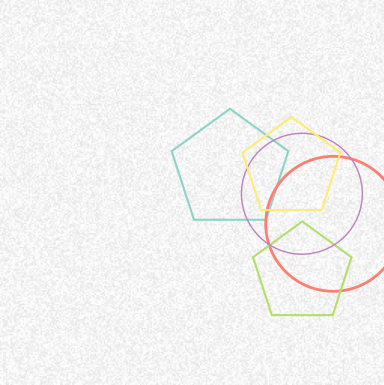[{"shape": "pentagon", "thickness": 1.5, "radius": 0.8, "center": [0.597, 0.558]}, {"shape": "circle", "thickness": 2, "radius": 0.88, "center": [0.865, 0.419]}, {"shape": "pentagon", "thickness": 1.5, "radius": 0.67, "center": [0.785, 0.29]}, {"shape": "circle", "thickness": 1, "radius": 0.78, "center": [0.784, 0.497]}, {"shape": "pentagon", "thickness": 1.5, "radius": 0.67, "center": [0.757, 0.562]}]